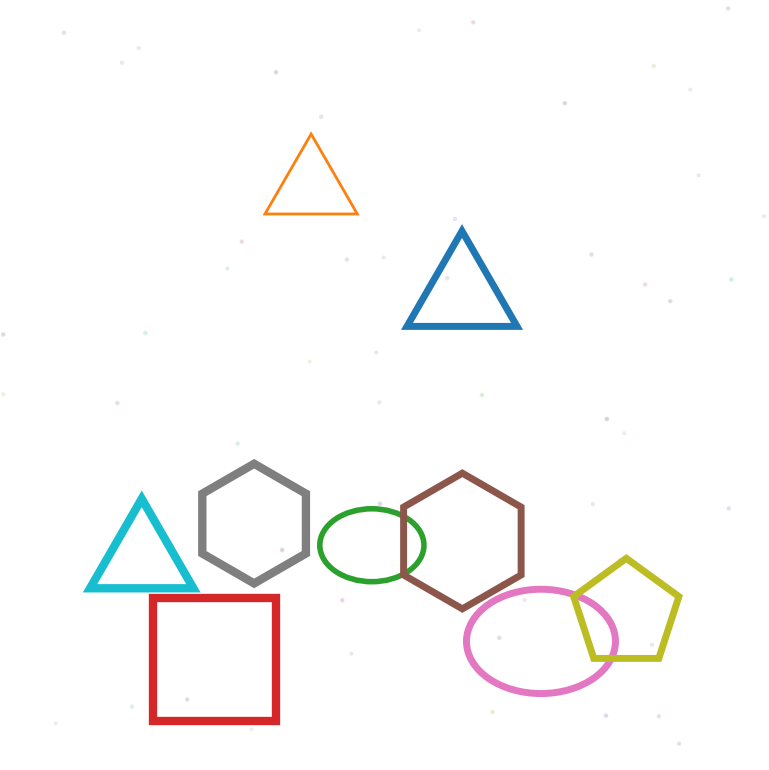[{"shape": "triangle", "thickness": 2.5, "radius": 0.41, "center": [0.6, 0.617]}, {"shape": "triangle", "thickness": 1, "radius": 0.35, "center": [0.404, 0.757]}, {"shape": "oval", "thickness": 2, "radius": 0.34, "center": [0.483, 0.292]}, {"shape": "square", "thickness": 3, "radius": 0.4, "center": [0.278, 0.144]}, {"shape": "hexagon", "thickness": 2.5, "radius": 0.44, "center": [0.6, 0.297]}, {"shape": "oval", "thickness": 2.5, "radius": 0.48, "center": [0.703, 0.167]}, {"shape": "hexagon", "thickness": 3, "radius": 0.39, "center": [0.33, 0.32]}, {"shape": "pentagon", "thickness": 2.5, "radius": 0.36, "center": [0.813, 0.203]}, {"shape": "triangle", "thickness": 3, "radius": 0.39, "center": [0.184, 0.275]}]